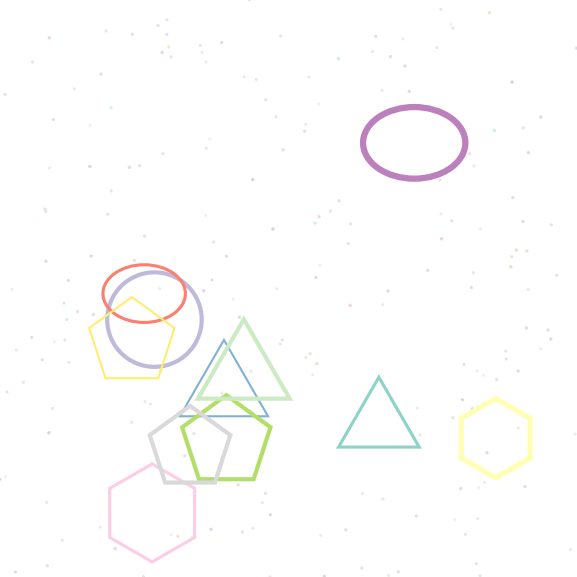[{"shape": "triangle", "thickness": 1.5, "radius": 0.4, "center": [0.656, 0.265]}, {"shape": "hexagon", "thickness": 2.5, "radius": 0.34, "center": [0.858, 0.24]}, {"shape": "circle", "thickness": 2, "radius": 0.41, "center": [0.267, 0.446]}, {"shape": "oval", "thickness": 1.5, "radius": 0.36, "center": [0.25, 0.491]}, {"shape": "triangle", "thickness": 1, "radius": 0.44, "center": [0.388, 0.322]}, {"shape": "pentagon", "thickness": 2, "radius": 0.4, "center": [0.392, 0.234]}, {"shape": "hexagon", "thickness": 1.5, "radius": 0.42, "center": [0.263, 0.111]}, {"shape": "pentagon", "thickness": 2, "radius": 0.37, "center": [0.329, 0.223]}, {"shape": "oval", "thickness": 3, "radius": 0.44, "center": [0.717, 0.752]}, {"shape": "triangle", "thickness": 2, "radius": 0.46, "center": [0.422, 0.355]}, {"shape": "pentagon", "thickness": 1, "radius": 0.39, "center": [0.228, 0.407]}]